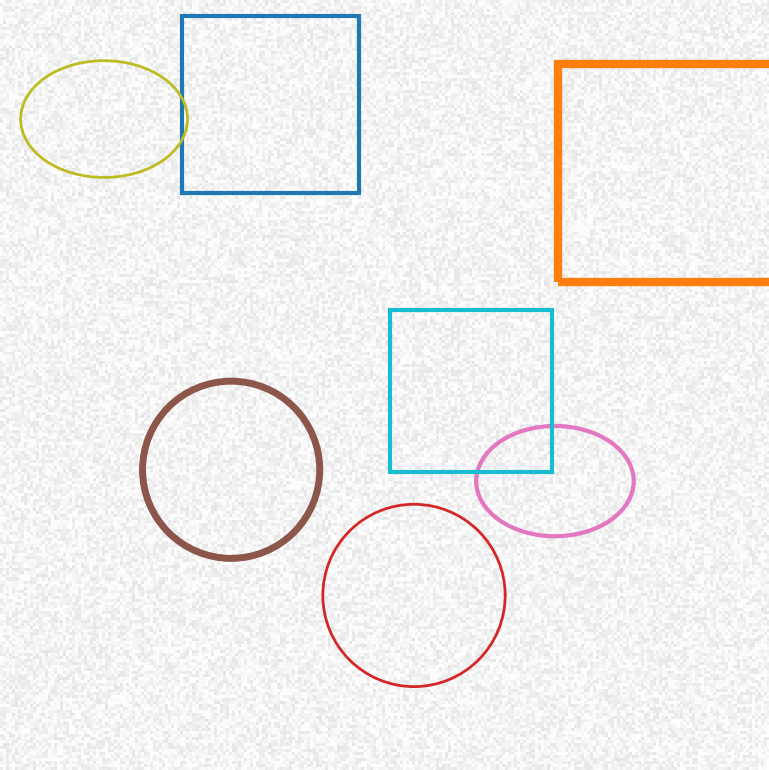[{"shape": "square", "thickness": 1.5, "radius": 0.58, "center": [0.352, 0.865]}, {"shape": "square", "thickness": 3, "radius": 0.71, "center": [0.866, 0.775]}, {"shape": "circle", "thickness": 1, "radius": 0.59, "center": [0.538, 0.227]}, {"shape": "circle", "thickness": 2.5, "radius": 0.58, "center": [0.3, 0.39]}, {"shape": "oval", "thickness": 1.5, "radius": 0.51, "center": [0.721, 0.375]}, {"shape": "oval", "thickness": 1, "radius": 0.54, "center": [0.135, 0.845]}, {"shape": "square", "thickness": 1.5, "radius": 0.53, "center": [0.612, 0.493]}]